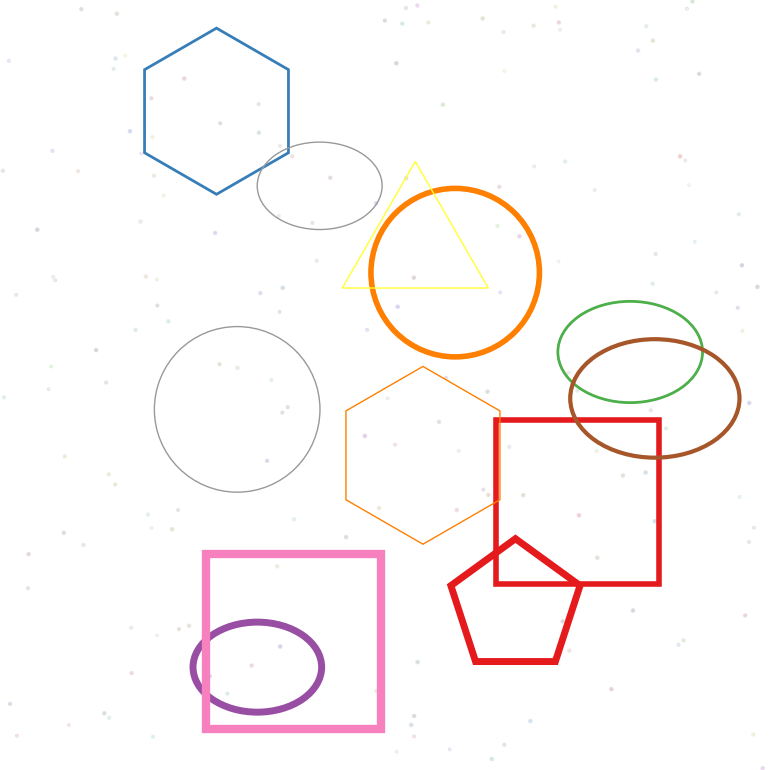[{"shape": "square", "thickness": 2, "radius": 0.53, "center": [0.75, 0.348]}, {"shape": "pentagon", "thickness": 2.5, "radius": 0.44, "center": [0.669, 0.212]}, {"shape": "hexagon", "thickness": 1, "radius": 0.54, "center": [0.281, 0.856]}, {"shape": "oval", "thickness": 1, "radius": 0.47, "center": [0.818, 0.543]}, {"shape": "oval", "thickness": 2.5, "radius": 0.42, "center": [0.334, 0.134]}, {"shape": "hexagon", "thickness": 0.5, "radius": 0.58, "center": [0.549, 0.409]}, {"shape": "circle", "thickness": 2, "radius": 0.55, "center": [0.591, 0.646]}, {"shape": "triangle", "thickness": 0.5, "radius": 0.55, "center": [0.539, 0.681]}, {"shape": "oval", "thickness": 1.5, "radius": 0.55, "center": [0.85, 0.483]}, {"shape": "square", "thickness": 3, "radius": 0.57, "center": [0.381, 0.167]}, {"shape": "circle", "thickness": 0.5, "radius": 0.54, "center": [0.308, 0.468]}, {"shape": "oval", "thickness": 0.5, "radius": 0.41, "center": [0.415, 0.759]}]